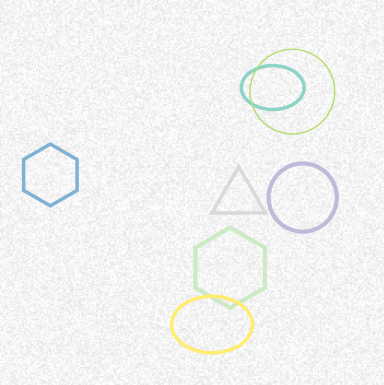[{"shape": "oval", "thickness": 2.5, "radius": 0.41, "center": [0.708, 0.773]}, {"shape": "circle", "thickness": 3, "radius": 0.44, "center": [0.786, 0.487]}, {"shape": "hexagon", "thickness": 2.5, "radius": 0.4, "center": [0.131, 0.546]}, {"shape": "circle", "thickness": 1, "radius": 0.55, "center": [0.759, 0.762]}, {"shape": "triangle", "thickness": 2.5, "radius": 0.4, "center": [0.62, 0.487]}, {"shape": "hexagon", "thickness": 3, "radius": 0.52, "center": [0.598, 0.305]}, {"shape": "oval", "thickness": 2.5, "radius": 0.52, "center": [0.551, 0.157]}]